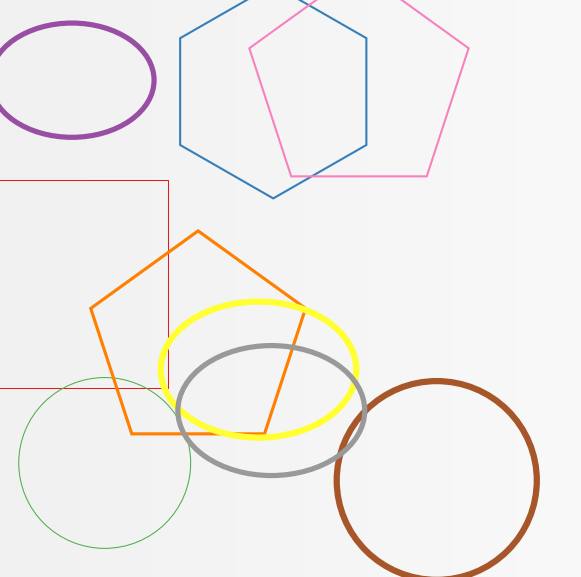[{"shape": "square", "thickness": 0.5, "radius": 0.9, "center": [0.108, 0.508]}, {"shape": "hexagon", "thickness": 1, "radius": 0.92, "center": [0.47, 0.841]}, {"shape": "circle", "thickness": 0.5, "radius": 0.74, "center": [0.18, 0.197]}, {"shape": "oval", "thickness": 2.5, "radius": 0.71, "center": [0.124, 0.86]}, {"shape": "pentagon", "thickness": 1.5, "radius": 0.97, "center": [0.341, 0.405]}, {"shape": "oval", "thickness": 3, "radius": 0.84, "center": [0.445, 0.359]}, {"shape": "circle", "thickness": 3, "radius": 0.86, "center": [0.751, 0.167]}, {"shape": "pentagon", "thickness": 1, "radius": 0.99, "center": [0.618, 0.854]}, {"shape": "oval", "thickness": 2.5, "radius": 0.8, "center": [0.467, 0.288]}]